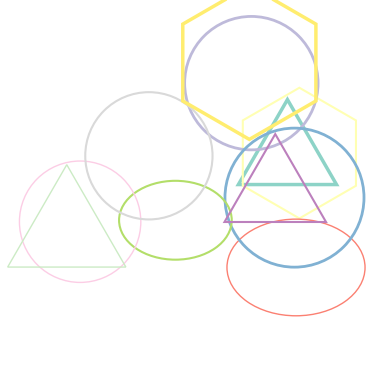[{"shape": "triangle", "thickness": 2.5, "radius": 0.74, "center": [0.747, 0.594]}, {"shape": "hexagon", "thickness": 1.5, "radius": 0.85, "center": [0.778, 0.602]}, {"shape": "circle", "thickness": 2, "radius": 0.87, "center": [0.653, 0.784]}, {"shape": "oval", "thickness": 1, "radius": 0.9, "center": [0.769, 0.305]}, {"shape": "circle", "thickness": 2, "radius": 0.9, "center": [0.765, 0.487]}, {"shape": "oval", "thickness": 1.5, "radius": 0.73, "center": [0.456, 0.428]}, {"shape": "circle", "thickness": 1, "radius": 0.79, "center": [0.208, 0.424]}, {"shape": "circle", "thickness": 1.5, "radius": 0.83, "center": [0.387, 0.595]}, {"shape": "triangle", "thickness": 1.5, "radius": 0.76, "center": [0.715, 0.5]}, {"shape": "triangle", "thickness": 1, "radius": 0.89, "center": [0.173, 0.395]}, {"shape": "hexagon", "thickness": 2.5, "radius": 1.0, "center": [0.648, 0.838]}]